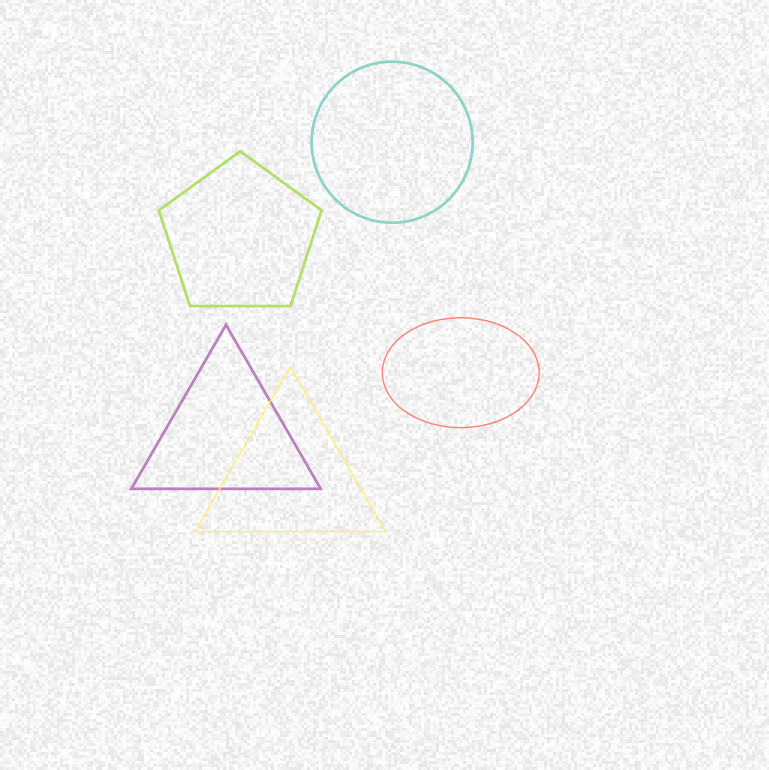[{"shape": "circle", "thickness": 1, "radius": 0.52, "center": [0.509, 0.815]}, {"shape": "oval", "thickness": 0.5, "radius": 0.51, "center": [0.598, 0.516]}, {"shape": "pentagon", "thickness": 1, "radius": 0.56, "center": [0.312, 0.692]}, {"shape": "triangle", "thickness": 1, "radius": 0.71, "center": [0.294, 0.436]}, {"shape": "triangle", "thickness": 0.5, "radius": 0.71, "center": [0.377, 0.381]}]